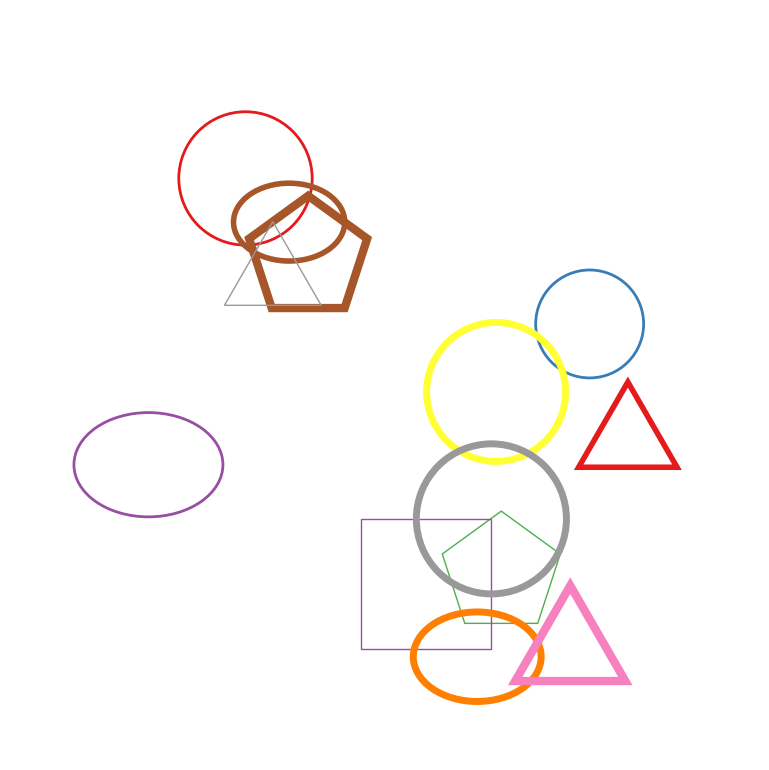[{"shape": "circle", "thickness": 1, "radius": 0.43, "center": [0.319, 0.768]}, {"shape": "triangle", "thickness": 2, "radius": 0.37, "center": [0.815, 0.43]}, {"shape": "circle", "thickness": 1, "radius": 0.35, "center": [0.766, 0.579]}, {"shape": "pentagon", "thickness": 0.5, "radius": 0.4, "center": [0.651, 0.256]}, {"shape": "oval", "thickness": 1, "radius": 0.48, "center": [0.193, 0.396]}, {"shape": "square", "thickness": 0.5, "radius": 0.42, "center": [0.553, 0.242]}, {"shape": "oval", "thickness": 2.5, "radius": 0.42, "center": [0.62, 0.147]}, {"shape": "circle", "thickness": 2.5, "radius": 0.45, "center": [0.644, 0.491]}, {"shape": "pentagon", "thickness": 3, "radius": 0.4, "center": [0.4, 0.665]}, {"shape": "oval", "thickness": 2, "radius": 0.36, "center": [0.375, 0.712]}, {"shape": "triangle", "thickness": 3, "radius": 0.41, "center": [0.741, 0.157]}, {"shape": "triangle", "thickness": 0.5, "radius": 0.36, "center": [0.354, 0.64]}, {"shape": "circle", "thickness": 2.5, "radius": 0.49, "center": [0.638, 0.326]}]